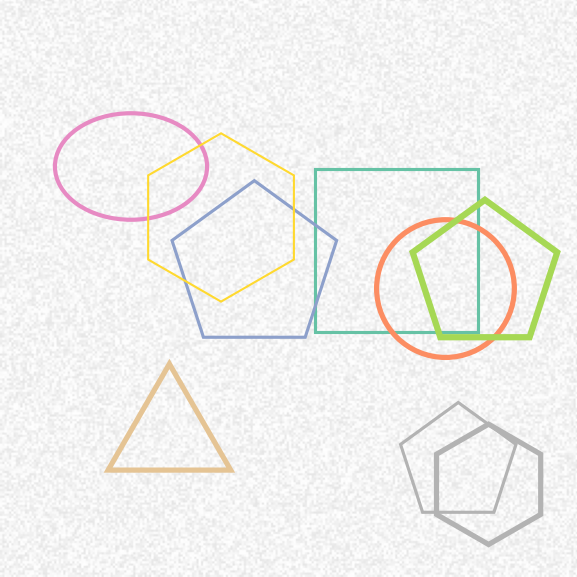[{"shape": "square", "thickness": 1.5, "radius": 0.71, "center": [0.686, 0.566]}, {"shape": "circle", "thickness": 2.5, "radius": 0.6, "center": [0.771, 0.499]}, {"shape": "pentagon", "thickness": 1.5, "radius": 0.75, "center": [0.44, 0.536]}, {"shape": "oval", "thickness": 2, "radius": 0.66, "center": [0.227, 0.711]}, {"shape": "pentagon", "thickness": 3, "radius": 0.66, "center": [0.84, 0.522]}, {"shape": "hexagon", "thickness": 1, "radius": 0.73, "center": [0.383, 0.623]}, {"shape": "triangle", "thickness": 2.5, "radius": 0.61, "center": [0.293, 0.246]}, {"shape": "hexagon", "thickness": 2.5, "radius": 0.52, "center": [0.846, 0.16]}, {"shape": "pentagon", "thickness": 1.5, "radius": 0.53, "center": [0.794, 0.197]}]